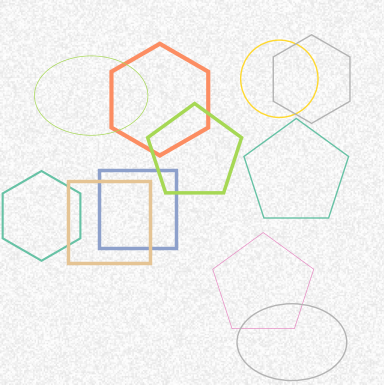[{"shape": "pentagon", "thickness": 1, "radius": 0.71, "center": [0.77, 0.549]}, {"shape": "hexagon", "thickness": 1.5, "radius": 0.58, "center": [0.108, 0.439]}, {"shape": "hexagon", "thickness": 3, "radius": 0.73, "center": [0.415, 0.741]}, {"shape": "square", "thickness": 2.5, "radius": 0.51, "center": [0.357, 0.458]}, {"shape": "pentagon", "thickness": 0.5, "radius": 0.69, "center": [0.684, 0.258]}, {"shape": "pentagon", "thickness": 2.5, "radius": 0.64, "center": [0.506, 0.603]}, {"shape": "oval", "thickness": 0.5, "radius": 0.74, "center": [0.237, 0.752]}, {"shape": "circle", "thickness": 1, "radius": 0.5, "center": [0.726, 0.795]}, {"shape": "square", "thickness": 2.5, "radius": 0.53, "center": [0.284, 0.424]}, {"shape": "oval", "thickness": 1, "radius": 0.71, "center": [0.758, 0.111]}, {"shape": "hexagon", "thickness": 1, "radius": 0.58, "center": [0.809, 0.795]}]